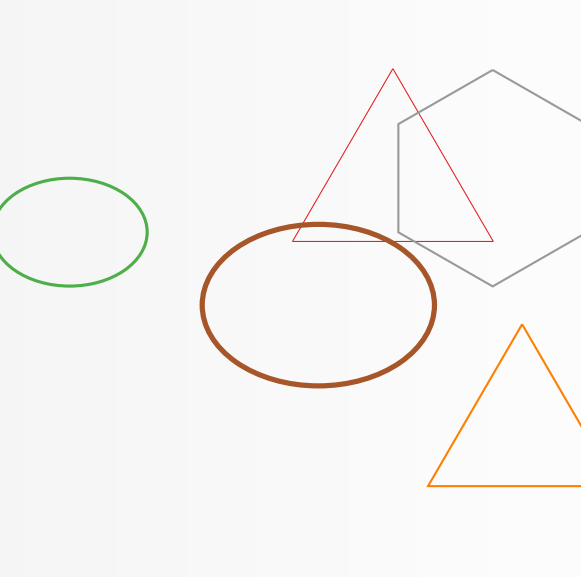[{"shape": "triangle", "thickness": 0.5, "radius": 1.0, "center": [0.676, 0.681]}, {"shape": "oval", "thickness": 1.5, "radius": 0.67, "center": [0.12, 0.597]}, {"shape": "triangle", "thickness": 1, "radius": 0.93, "center": [0.898, 0.251]}, {"shape": "oval", "thickness": 2.5, "radius": 1.0, "center": [0.548, 0.471]}, {"shape": "hexagon", "thickness": 1, "radius": 0.94, "center": [0.848, 0.691]}]